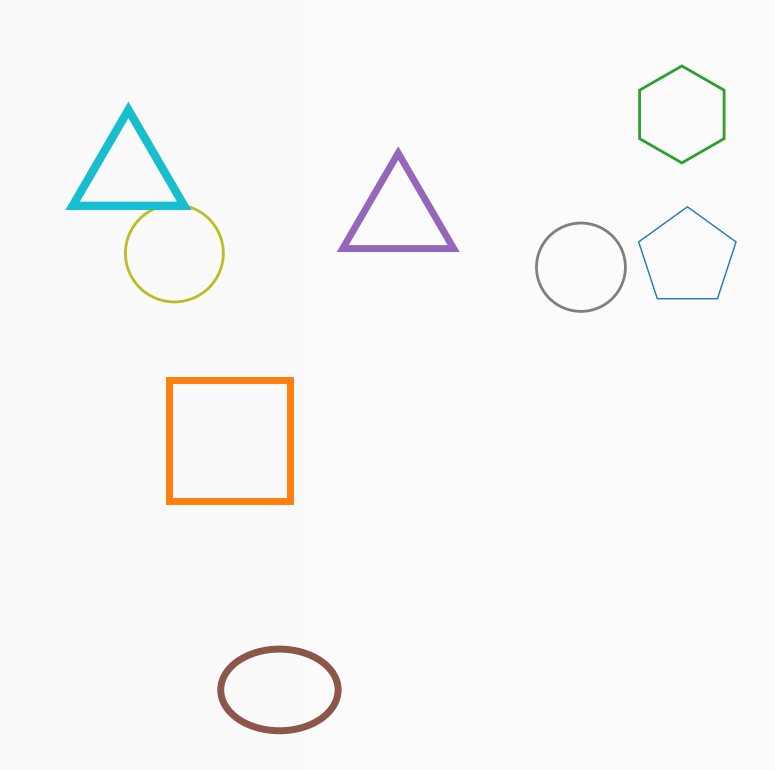[{"shape": "pentagon", "thickness": 0.5, "radius": 0.33, "center": [0.887, 0.665]}, {"shape": "square", "thickness": 2.5, "radius": 0.39, "center": [0.296, 0.428]}, {"shape": "hexagon", "thickness": 1, "radius": 0.31, "center": [0.88, 0.851]}, {"shape": "triangle", "thickness": 2.5, "radius": 0.41, "center": [0.514, 0.719]}, {"shape": "oval", "thickness": 2.5, "radius": 0.38, "center": [0.361, 0.104]}, {"shape": "circle", "thickness": 1, "radius": 0.29, "center": [0.75, 0.653]}, {"shape": "circle", "thickness": 1, "radius": 0.32, "center": [0.225, 0.671]}, {"shape": "triangle", "thickness": 3, "radius": 0.42, "center": [0.166, 0.774]}]